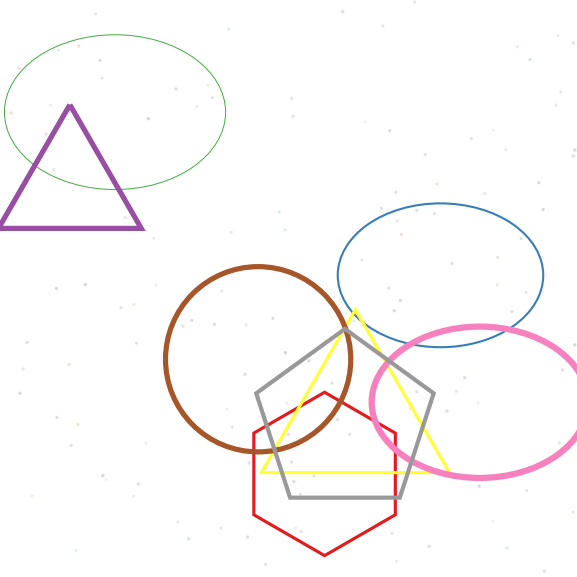[{"shape": "hexagon", "thickness": 1.5, "radius": 0.71, "center": [0.562, 0.178]}, {"shape": "oval", "thickness": 1, "radius": 0.89, "center": [0.763, 0.522]}, {"shape": "oval", "thickness": 0.5, "radius": 0.96, "center": [0.199, 0.805]}, {"shape": "triangle", "thickness": 2.5, "radius": 0.71, "center": [0.121, 0.675]}, {"shape": "triangle", "thickness": 1.5, "radius": 0.94, "center": [0.615, 0.275]}, {"shape": "circle", "thickness": 2.5, "radius": 0.8, "center": [0.447, 0.377]}, {"shape": "oval", "thickness": 3, "radius": 0.94, "center": [0.831, 0.303]}, {"shape": "pentagon", "thickness": 2, "radius": 0.81, "center": [0.597, 0.268]}]